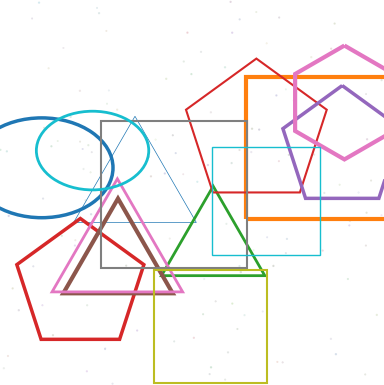[{"shape": "oval", "thickness": 2.5, "radius": 0.93, "center": [0.108, 0.564]}, {"shape": "triangle", "thickness": 0.5, "radius": 0.92, "center": [0.351, 0.514]}, {"shape": "square", "thickness": 3, "radius": 0.93, "center": [0.824, 0.616]}, {"shape": "triangle", "thickness": 2, "radius": 0.77, "center": [0.554, 0.361]}, {"shape": "pentagon", "thickness": 1.5, "radius": 0.96, "center": [0.666, 0.656]}, {"shape": "pentagon", "thickness": 2.5, "radius": 0.87, "center": [0.209, 0.259]}, {"shape": "pentagon", "thickness": 2.5, "radius": 0.81, "center": [0.889, 0.616]}, {"shape": "triangle", "thickness": 3, "radius": 0.82, "center": [0.306, 0.32]}, {"shape": "hexagon", "thickness": 3, "radius": 0.74, "center": [0.895, 0.734]}, {"shape": "triangle", "thickness": 2, "radius": 0.98, "center": [0.305, 0.34]}, {"shape": "square", "thickness": 1.5, "radius": 0.95, "center": [0.452, 0.495]}, {"shape": "square", "thickness": 1.5, "radius": 0.73, "center": [0.547, 0.152]}, {"shape": "oval", "thickness": 2, "radius": 0.73, "center": [0.24, 0.609]}, {"shape": "square", "thickness": 1, "radius": 0.7, "center": [0.692, 0.478]}]